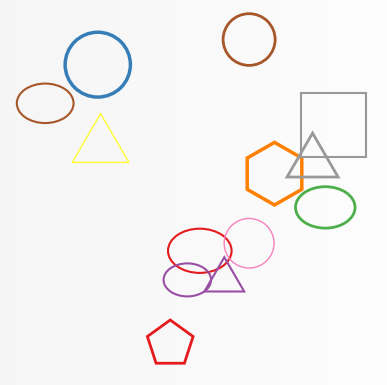[{"shape": "oval", "thickness": 1.5, "radius": 0.41, "center": [0.516, 0.349]}, {"shape": "pentagon", "thickness": 2, "radius": 0.31, "center": [0.439, 0.107]}, {"shape": "circle", "thickness": 2.5, "radius": 0.42, "center": [0.252, 0.832]}, {"shape": "oval", "thickness": 2, "radius": 0.38, "center": [0.839, 0.461]}, {"shape": "oval", "thickness": 1.5, "radius": 0.31, "center": [0.483, 0.273]}, {"shape": "triangle", "thickness": 1.5, "radius": 0.3, "center": [0.579, 0.273]}, {"shape": "hexagon", "thickness": 2.5, "radius": 0.41, "center": [0.708, 0.549]}, {"shape": "triangle", "thickness": 1, "radius": 0.42, "center": [0.26, 0.62]}, {"shape": "oval", "thickness": 1.5, "radius": 0.37, "center": [0.117, 0.732]}, {"shape": "circle", "thickness": 2, "radius": 0.34, "center": [0.643, 0.897]}, {"shape": "circle", "thickness": 1, "radius": 0.32, "center": [0.643, 0.368]}, {"shape": "triangle", "thickness": 2, "radius": 0.38, "center": [0.807, 0.578]}, {"shape": "square", "thickness": 1.5, "radius": 0.42, "center": [0.862, 0.676]}]